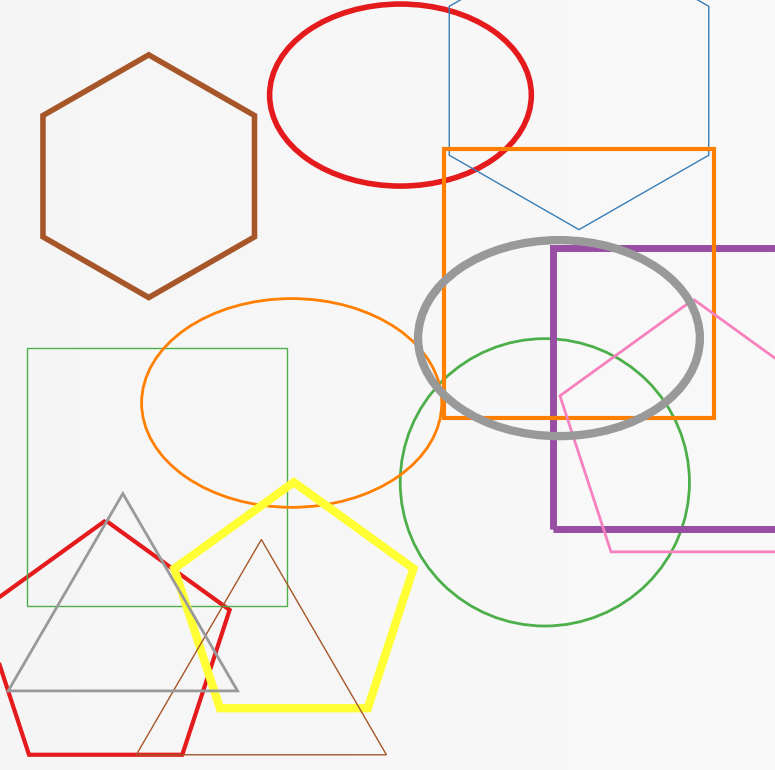[{"shape": "pentagon", "thickness": 1.5, "radius": 0.84, "center": [0.136, 0.156]}, {"shape": "oval", "thickness": 2, "radius": 0.84, "center": [0.517, 0.877]}, {"shape": "hexagon", "thickness": 0.5, "radius": 0.97, "center": [0.747, 0.895]}, {"shape": "square", "thickness": 0.5, "radius": 0.84, "center": [0.203, 0.38]}, {"shape": "circle", "thickness": 1, "radius": 0.93, "center": [0.703, 0.374]}, {"shape": "square", "thickness": 2.5, "radius": 0.91, "center": [0.896, 0.496]}, {"shape": "oval", "thickness": 1, "radius": 0.97, "center": [0.376, 0.477]}, {"shape": "square", "thickness": 1.5, "radius": 0.87, "center": [0.747, 0.631]}, {"shape": "pentagon", "thickness": 3, "radius": 0.81, "center": [0.379, 0.211]}, {"shape": "triangle", "thickness": 0.5, "radius": 0.93, "center": [0.337, 0.113]}, {"shape": "hexagon", "thickness": 2, "radius": 0.79, "center": [0.192, 0.771]}, {"shape": "pentagon", "thickness": 1, "radius": 0.91, "center": [0.895, 0.43]}, {"shape": "triangle", "thickness": 1, "radius": 0.85, "center": [0.159, 0.188]}, {"shape": "oval", "thickness": 3, "radius": 0.91, "center": [0.721, 0.561]}]